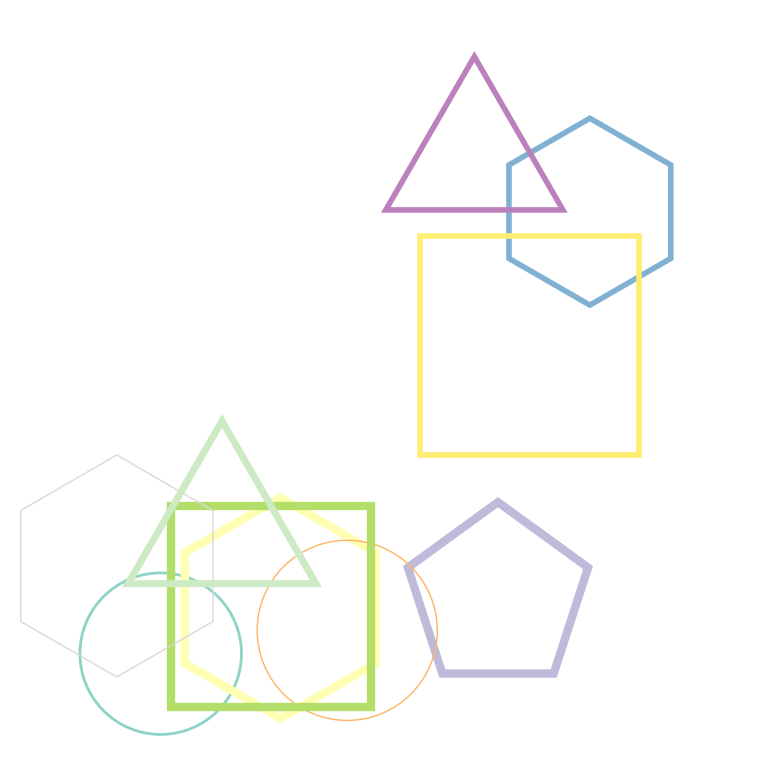[{"shape": "circle", "thickness": 1, "radius": 0.52, "center": [0.209, 0.151]}, {"shape": "hexagon", "thickness": 3, "radius": 0.72, "center": [0.364, 0.21]}, {"shape": "pentagon", "thickness": 3, "radius": 0.62, "center": [0.647, 0.225]}, {"shape": "hexagon", "thickness": 2, "radius": 0.61, "center": [0.766, 0.725]}, {"shape": "circle", "thickness": 0.5, "radius": 0.58, "center": [0.451, 0.181]}, {"shape": "square", "thickness": 3, "radius": 0.65, "center": [0.352, 0.212]}, {"shape": "hexagon", "thickness": 0.5, "radius": 0.72, "center": [0.152, 0.265]}, {"shape": "triangle", "thickness": 2, "radius": 0.66, "center": [0.616, 0.794]}, {"shape": "triangle", "thickness": 2.5, "radius": 0.7, "center": [0.288, 0.312]}, {"shape": "square", "thickness": 2, "radius": 0.71, "center": [0.688, 0.552]}]